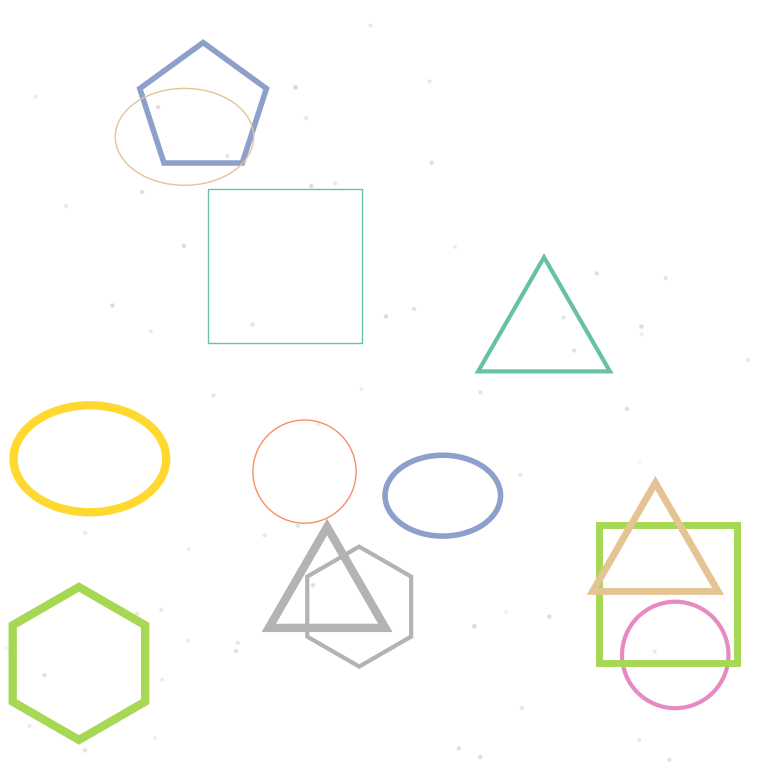[{"shape": "triangle", "thickness": 1.5, "radius": 0.49, "center": [0.707, 0.567]}, {"shape": "square", "thickness": 0.5, "radius": 0.5, "center": [0.37, 0.654]}, {"shape": "circle", "thickness": 0.5, "radius": 0.34, "center": [0.395, 0.388]}, {"shape": "pentagon", "thickness": 2, "radius": 0.43, "center": [0.264, 0.858]}, {"shape": "oval", "thickness": 2, "radius": 0.38, "center": [0.575, 0.356]}, {"shape": "circle", "thickness": 1.5, "radius": 0.35, "center": [0.877, 0.149]}, {"shape": "hexagon", "thickness": 3, "radius": 0.5, "center": [0.102, 0.138]}, {"shape": "square", "thickness": 2.5, "radius": 0.45, "center": [0.867, 0.228]}, {"shape": "oval", "thickness": 3, "radius": 0.5, "center": [0.117, 0.404]}, {"shape": "oval", "thickness": 0.5, "radius": 0.45, "center": [0.24, 0.822]}, {"shape": "triangle", "thickness": 2.5, "radius": 0.47, "center": [0.851, 0.279]}, {"shape": "triangle", "thickness": 3, "radius": 0.44, "center": [0.425, 0.228]}, {"shape": "hexagon", "thickness": 1.5, "radius": 0.39, "center": [0.466, 0.212]}]